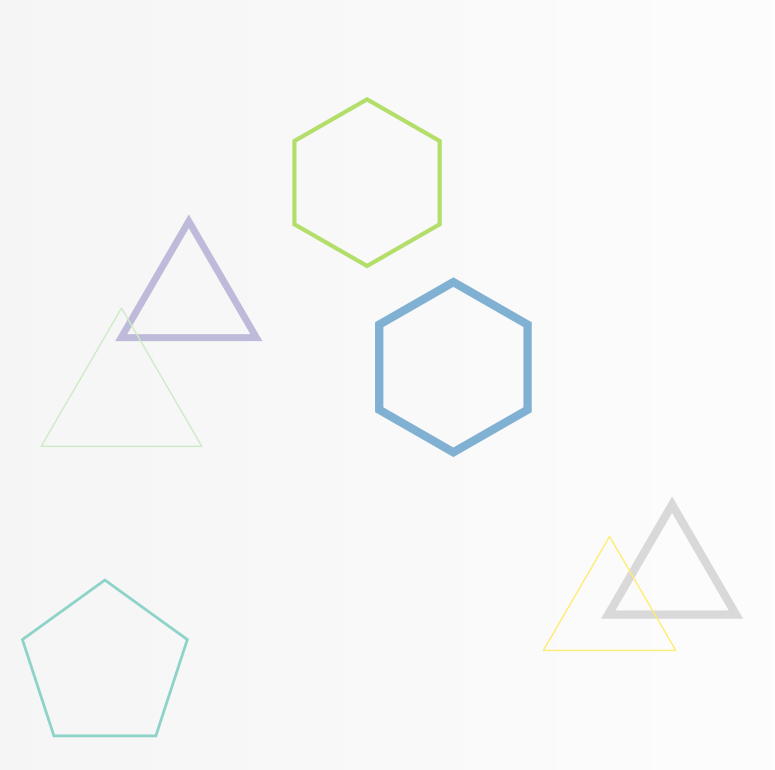[{"shape": "pentagon", "thickness": 1, "radius": 0.56, "center": [0.135, 0.135]}, {"shape": "triangle", "thickness": 2.5, "radius": 0.5, "center": [0.244, 0.612]}, {"shape": "hexagon", "thickness": 3, "radius": 0.55, "center": [0.585, 0.523]}, {"shape": "hexagon", "thickness": 1.5, "radius": 0.54, "center": [0.474, 0.763]}, {"shape": "triangle", "thickness": 3, "radius": 0.48, "center": [0.867, 0.249]}, {"shape": "triangle", "thickness": 0.5, "radius": 0.6, "center": [0.157, 0.48]}, {"shape": "triangle", "thickness": 0.5, "radius": 0.49, "center": [0.787, 0.205]}]